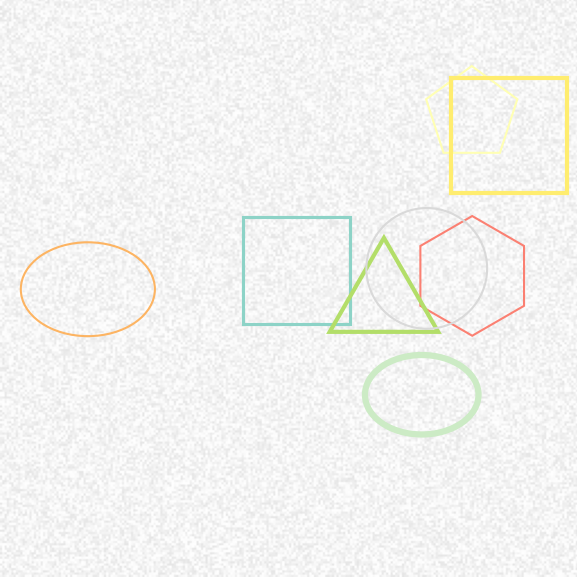[{"shape": "square", "thickness": 1.5, "radius": 0.46, "center": [0.513, 0.531]}, {"shape": "pentagon", "thickness": 1, "radius": 0.42, "center": [0.817, 0.802]}, {"shape": "hexagon", "thickness": 1, "radius": 0.52, "center": [0.818, 0.521]}, {"shape": "oval", "thickness": 1, "radius": 0.58, "center": [0.152, 0.498]}, {"shape": "triangle", "thickness": 2, "radius": 0.54, "center": [0.665, 0.479]}, {"shape": "circle", "thickness": 1, "radius": 0.52, "center": [0.739, 0.534]}, {"shape": "oval", "thickness": 3, "radius": 0.49, "center": [0.73, 0.316]}, {"shape": "square", "thickness": 2, "radius": 0.5, "center": [0.882, 0.765]}]